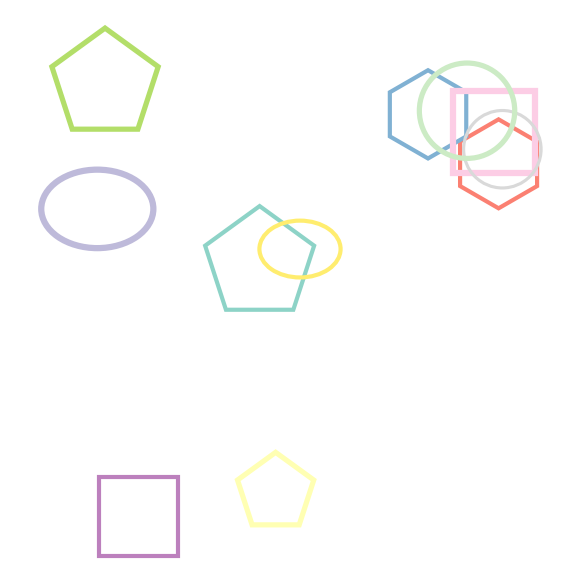[{"shape": "pentagon", "thickness": 2, "radius": 0.5, "center": [0.45, 0.543]}, {"shape": "pentagon", "thickness": 2.5, "radius": 0.35, "center": [0.477, 0.146]}, {"shape": "oval", "thickness": 3, "radius": 0.49, "center": [0.168, 0.637]}, {"shape": "hexagon", "thickness": 2, "radius": 0.38, "center": [0.863, 0.715]}, {"shape": "hexagon", "thickness": 2, "radius": 0.38, "center": [0.741, 0.801]}, {"shape": "pentagon", "thickness": 2.5, "radius": 0.48, "center": [0.182, 0.854]}, {"shape": "square", "thickness": 3, "radius": 0.36, "center": [0.856, 0.77]}, {"shape": "circle", "thickness": 1.5, "radius": 0.34, "center": [0.87, 0.741]}, {"shape": "square", "thickness": 2, "radius": 0.34, "center": [0.24, 0.105]}, {"shape": "circle", "thickness": 2.5, "radius": 0.41, "center": [0.809, 0.807]}, {"shape": "oval", "thickness": 2, "radius": 0.35, "center": [0.519, 0.568]}]